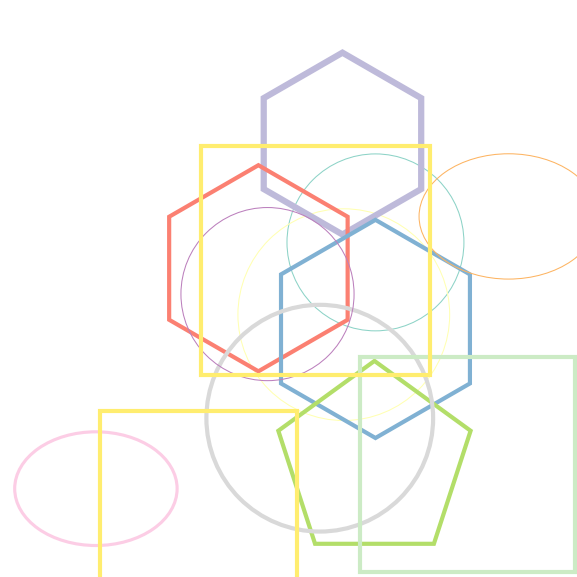[{"shape": "circle", "thickness": 0.5, "radius": 0.77, "center": [0.65, 0.579]}, {"shape": "circle", "thickness": 0.5, "radius": 0.92, "center": [0.595, 0.454]}, {"shape": "hexagon", "thickness": 3, "radius": 0.79, "center": [0.593, 0.75]}, {"shape": "hexagon", "thickness": 2, "radius": 0.89, "center": [0.447, 0.535]}, {"shape": "hexagon", "thickness": 2, "radius": 0.94, "center": [0.65, 0.43]}, {"shape": "oval", "thickness": 0.5, "radius": 0.77, "center": [0.881, 0.624]}, {"shape": "pentagon", "thickness": 2, "radius": 0.88, "center": [0.648, 0.199]}, {"shape": "oval", "thickness": 1.5, "radius": 0.7, "center": [0.166, 0.153]}, {"shape": "circle", "thickness": 2, "radius": 0.98, "center": [0.554, 0.275]}, {"shape": "circle", "thickness": 0.5, "radius": 0.75, "center": [0.463, 0.49]}, {"shape": "square", "thickness": 2, "radius": 0.93, "center": [0.809, 0.195]}, {"shape": "square", "thickness": 2, "radius": 0.85, "center": [0.344, 0.118]}, {"shape": "square", "thickness": 2, "radius": 0.99, "center": [0.546, 0.548]}]